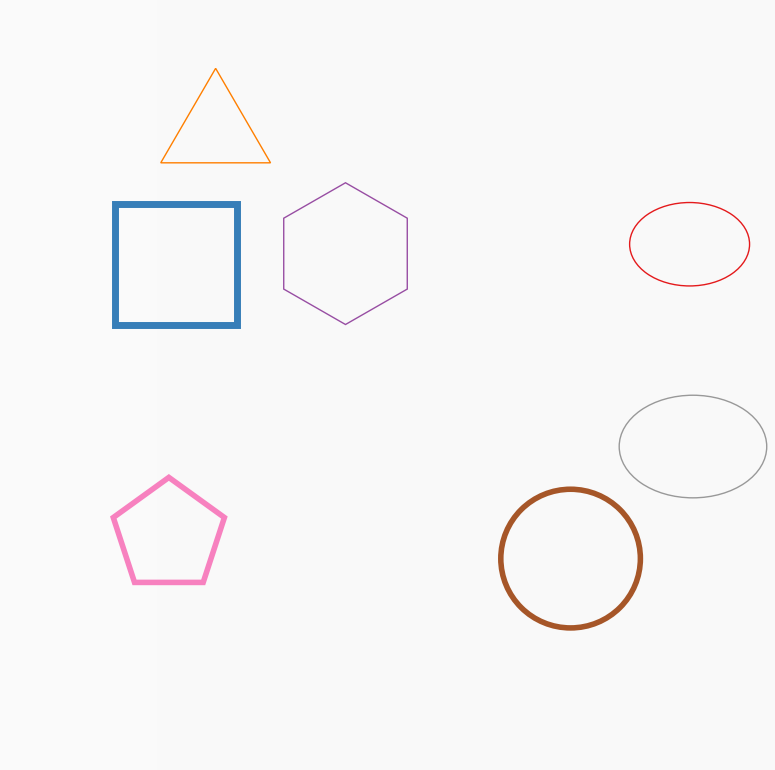[{"shape": "oval", "thickness": 0.5, "radius": 0.39, "center": [0.89, 0.683]}, {"shape": "square", "thickness": 2.5, "radius": 0.39, "center": [0.227, 0.657]}, {"shape": "hexagon", "thickness": 0.5, "radius": 0.46, "center": [0.446, 0.671]}, {"shape": "triangle", "thickness": 0.5, "radius": 0.41, "center": [0.278, 0.829]}, {"shape": "circle", "thickness": 2, "radius": 0.45, "center": [0.736, 0.275]}, {"shape": "pentagon", "thickness": 2, "radius": 0.38, "center": [0.218, 0.305]}, {"shape": "oval", "thickness": 0.5, "radius": 0.48, "center": [0.894, 0.42]}]